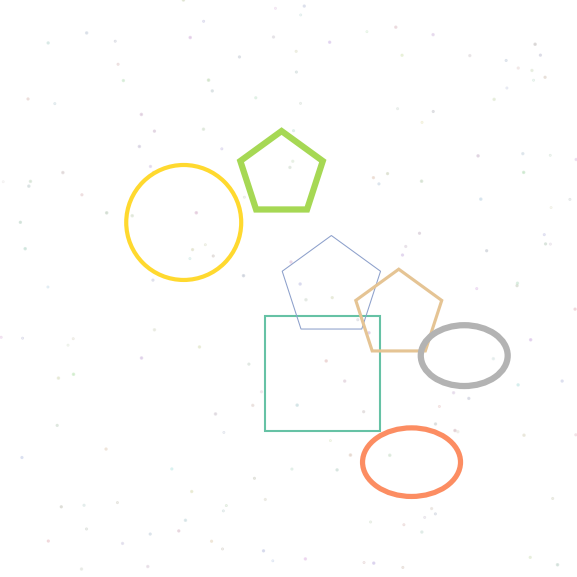[{"shape": "square", "thickness": 1, "radius": 0.5, "center": [0.558, 0.352]}, {"shape": "oval", "thickness": 2.5, "radius": 0.42, "center": [0.713, 0.199]}, {"shape": "pentagon", "thickness": 0.5, "radius": 0.45, "center": [0.574, 0.502]}, {"shape": "pentagon", "thickness": 3, "radius": 0.38, "center": [0.488, 0.697]}, {"shape": "circle", "thickness": 2, "radius": 0.5, "center": [0.318, 0.614]}, {"shape": "pentagon", "thickness": 1.5, "radius": 0.39, "center": [0.69, 0.455]}, {"shape": "oval", "thickness": 3, "radius": 0.38, "center": [0.804, 0.383]}]